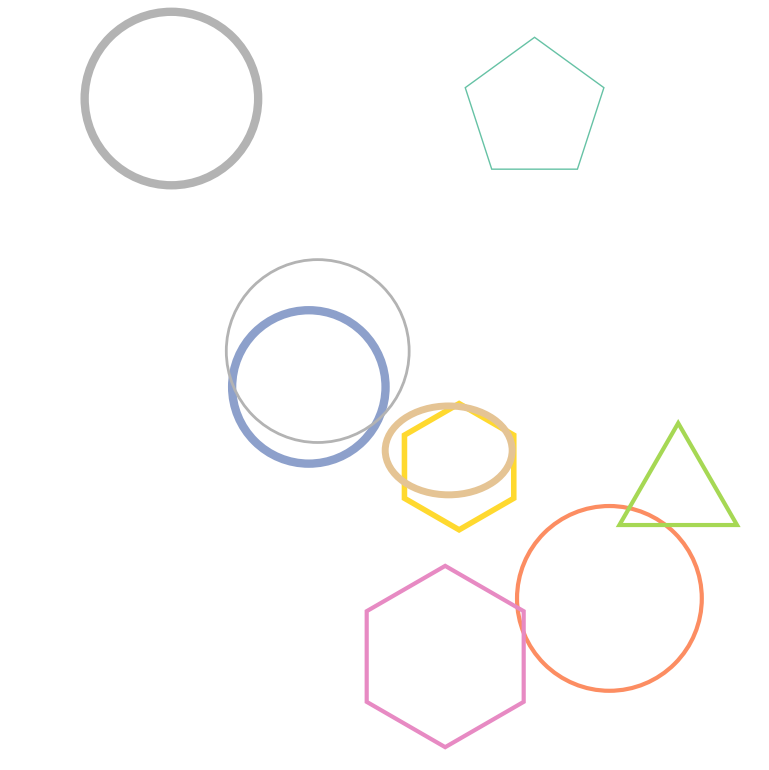[{"shape": "pentagon", "thickness": 0.5, "radius": 0.47, "center": [0.694, 0.857]}, {"shape": "circle", "thickness": 1.5, "radius": 0.6, "center": [0.791, 0.223]}, {"shape": "circle", "thickness": 3, "radius": 0.5, "center": [0.401, 0.497]}, {"shape": "hexagon", "thickness": 1.5, "radius": 0.59, "center": [0.578, 0.147]}, {"shape": "triangle", "thickness": 1.5, "radius": 0.44, "center": [0.881, 0.362]}, {"shape": "hexagon", "thickness": 2, "radius": 0.41, "center": [0.596, 0.394]}, {"shape": "oval", "thickness": 2.5, "radius": 0.41, "center": [0.583, 0.415]}, {"shape": "circle", "thickness": 1, "radius": 0.59, "center": [0.413, 0.544]}, {"shape": "circle", "thickness": 3, "radius": 0.56, "center": [0.223, 0.872]}]